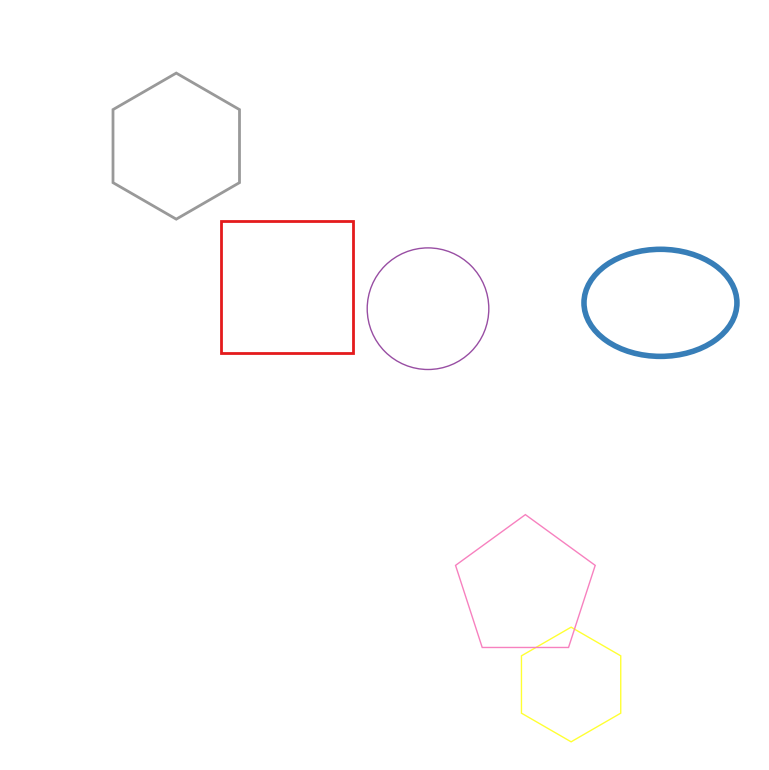[{"shape": "square", "thickness": 1, "radius": 0.43, "center": [0.373, 0.627]}, {"shape": "oval", "thickness": 2, "radius": 0.5, "center": [0.858, 0.607]}, {"shape": "circle", "thickness": 0.5, "radius": 0.39, "center": [0.556, 0.599]}, {"shape": "hexagon", "thickness": 0.5, "radius": 0.37, "center": [0.742, 0.111]}, {"shape": "pentagon", "thickness": 0.5, "radius": 0.48, "center": [0.682, 0.236]}, {"shape": "hexagon", "thickness": 1, "radius": 0.47, "center": [0.229, 0.81]}]